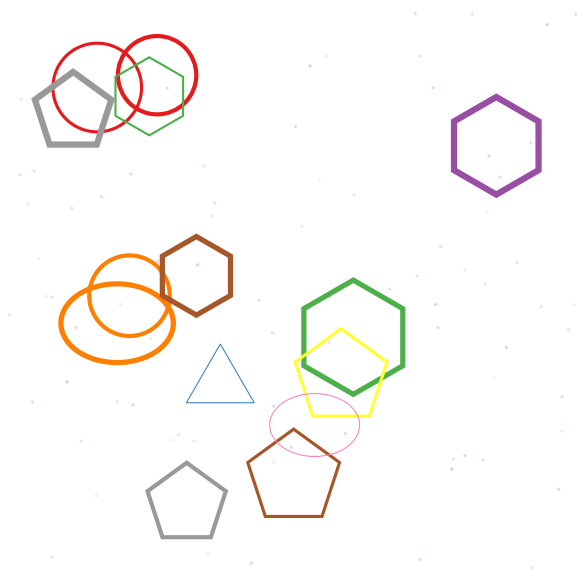[{"shape": "circle", "thickness": 1.5, "radius": 0.38, "center": [0.168, 0.848]}, {"shape": "circle", "thickness": 2, "radius": 0.34, "center": [0.272, 0.869]}, {"shape": "triangle", "thickness": 0.5, "radius": 0.34, "center": [0.381, 0.336]}, {"shape": "hexagon", "thickness": 1, "radius": 0.34, "center": [0.258, 0.832]}, {"shape": "hexagon", "thickness": 2.5, "radius": 0.49, "center": [0.612, 0.415]}, {"shape": "hexagon", "thickness": 3, "radius": 0.42, "center": [0.859, 0.747]}, {"shape": "oval", "thickness": 2.5, "radius": 0.49, "center": [0.203, 0.439]}, {"shape": "circle", "thickness": 2, "radius": 0.35, "center": [0.224, 0.487]}, {"shape": "pentagon", "thickness": 1.5, "radius": 0.42, "center": [0.591, 0.346]}, {"shape": "hexagon", "thickness": 2.5, "radius": 0.34, "center": [0.34, 0.522]}, {"shape": "pentagon", "thickness": 1.5, "radius": 0.42, "center": [0.508, 0.172]}, {"shape": "oval", "thickness": 0.5, "radius": 0.39, "center": [0.545, 0.263]}, {"shape": "pentagon", "thickness": 2, "radius": 0.36, "center": [0.323, 0.127]}, {"shape": "pentagon", "thickness": 3, "radius": 0.35, "center": [0.127, 0.805]}]